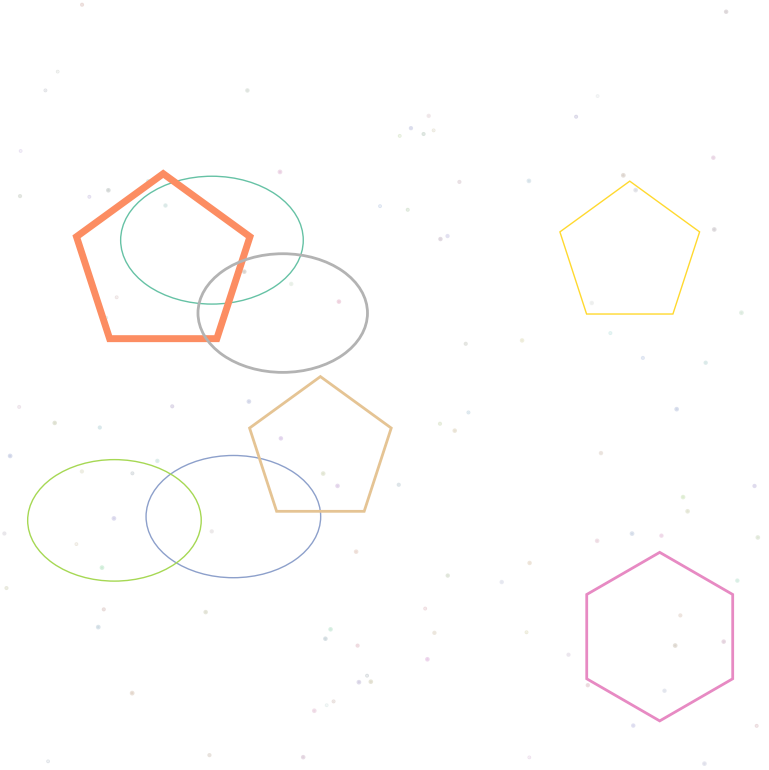[{"shape": "oval", "thickness": 0.5, "radius": 0.59, "center": [0.275, 0.688]}, {"shape": "pentagon", "thickness": 2.5, "radius": 0.59, "center": [0.212, 0.656]}, {"shape": "oval", "thickness": 0.5, "radius": 0.57, "center": [0.303, 0.329]}, {"shape": "hexagon", "thickness": 1, "radius": 0.55, "center": [0.857, 0.173]}, {"shape": "oval", "thickness": 0.5, "radius": 0.56, "center": [0.149, 0.324]}, {"shape": "pentagon", "thickness": 0.5, "radius": 0.48, "center": [0.818, 0.669]}, {"shape": "pentagon", "thickness": 1, "radius": 0.48, "center": [0.416, 0.414]}, {"shape": "oval", "thickness": 1, "radius": 0.55, "center": [0.367, 0.593]}]